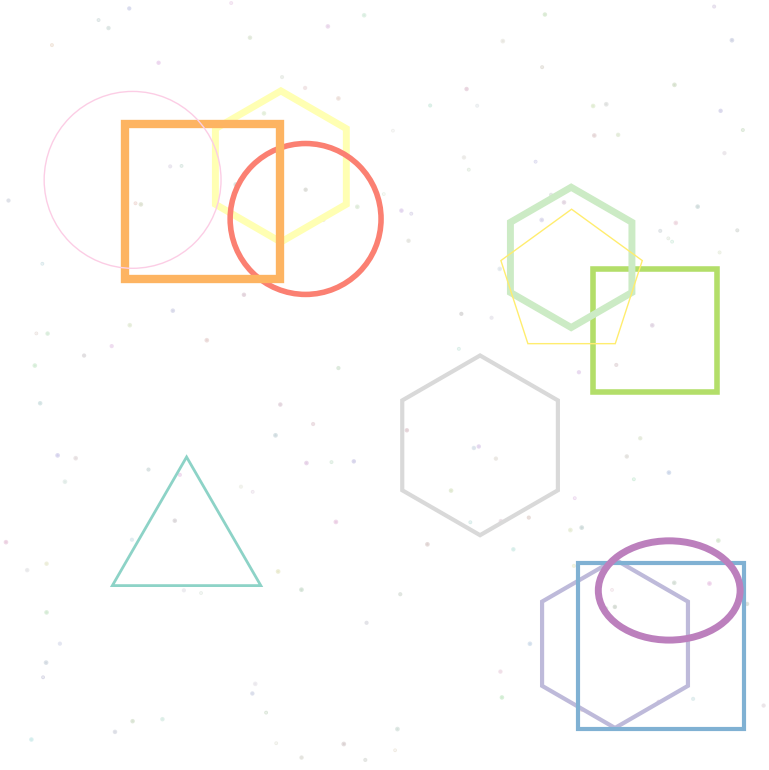[{"shape": "triangle", "thickness": 1, "radius": 0.56, "center": [0.242, 0.295]}, {"shape": "hexagon", "thickness": 2.5, "radius": 0.49, "center": [0.365, 0.784]}, {"shape": "hexagon", "thickness": 1.5, "radius": 0.55, "center": [0.799, 0.164]}, {"shape": "circle", "thickness": 2, "radius": 0.49, "center": [0.397, 0.716]}, {"shape": "square", "thickness": 1.5, "radius": 0.54, "center": [0.859, 0.161]}, {"shape": "square", "thickness": 3, "radius": 0.5, "center": [0.263, 0.738]}, {"shape": "square", "thickness": 2, "radius": 0.4, "center": [0.85, 0.571]}, {"shape": "circle", "thickness": 0.5, "radius": 0.57, "center": [0.172, 0.766]}, {"shape": "hexagon", "thickness": 1.5, "radius": 0.58, "center": [0.623, 0.422]}, {"shape": "oval", "thickness": 2.5, "radius": 0.46, "center": [0.869, 0.233]}, {"shape": "hexagon", "thickness": 2.5, "radius": 0.46, "center": [0.742, 0.666]}, {"shape": "pentagon", "thickness": 0.5, "radius": 0.48, "center": [0.742, 0.632]}]